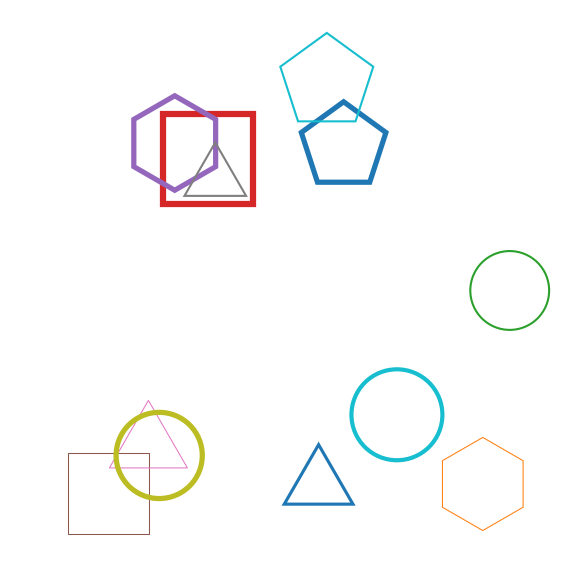[{"shape": "pentagon", "thickness": 2.5, "radius": 0.39, "center": [0.595, 0.746]}, {"shape": "triangle", "thickness": 1.5, "radius": 0.34, "center": [0.552, 0.16]}, {"shape": "hexagon", "thickness": 0.5, "radius": 0.4, "center": [0.836, 0.161]}, {"shape": "circle", "thickness": 1, "radius": 0.34, "center": [0.883, 0.496]}, {"shape": "square", "thickness": 3, "radius": 0.39, "center": [0.36, 0.724]}, {"shape": "hexagon", "thickness": 2.5, "radius": 0.41, "center": [0.303, 0.751]}, {"shape": "square", "thickness": 0.5, "radius": 0.35, "center": [0.188, 0.145]}, {"shape": "triangle", "thickness": 0.5, "radius": 0.39, "center": [0.257, 0.228]}, {"shape": "triangle", "thickness": 1, "radius": 0.31, "center": [0.373, 0.691]}, {"shape": "circle", "thickness": 2.5, "radius": 0.37, "center": [0.276, 0.21]}, {"shape": "circle", "thickness": 2, "radius": 0.39, "center": [0.687, 0.281]}, {"shape": "pentagon", "thickness": 1, "radius": 0.42, "center": [0.566, 0.857]}]